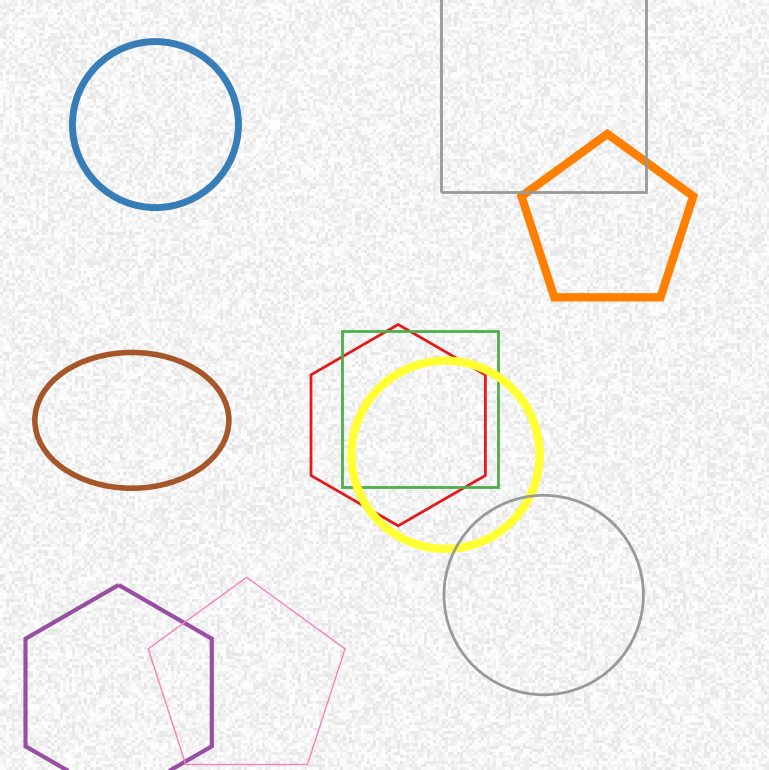[{"shape": "hexagon", "thickness": 1, "radius": 0.65, "center": [0.517, 0.448]}, {"shape": "circle", "thickness": 2.5, "radius": 0.54, "center": [0.202, 0.838]}, {"shape": "square", "thickness": 1, "radius": 0.51, "center": [0.545, 0.468]}, {"shape": "hexagon", "thickness": 1.5, "radius": 0.7, "center": [0.154, 0.101]}, {"shape": "pentagon", "thickness": 3, "radius": 0.59, "center": [0.789, 0.709]}, {"shape": "circle", "thickness": 3, "radius": 0.61, "center": [0.579, 0.409]}, {"shape": "oval", "thickness": 2, "radius": 0.63, "center": [0.171, 0.454]}, {"shape": "pentagon", "thickness": 0.5, "radius": 0.67, "center": [0.32, 0.116]}, {"shape": "circle", "thickness": 1, "radius": 0.65, "center": [0.706, 0.227]}, {"shape": "square", "thickness": 1, "radius": 0.67, "center": [0.706, 0.885]}]